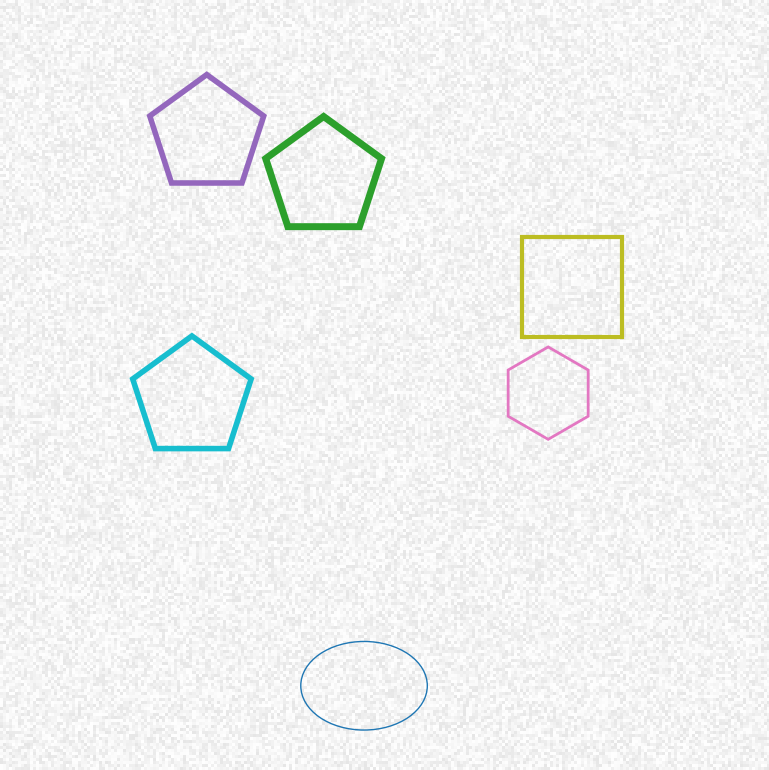[{"shape": "oval", "thickness": 0.5, "radius": 0.41, "center": [0.473, 0.109]}, {"shape": "pentagon", "thickness": 2.5, "radius": 0.4, "center": [0.42, 0.77]}, {"shape": "pentagon", "thickness": 2, "radius": 0.39, "center": [0.269, 0.825]}, {"shape": "hexagon", "thickness": 1, "radius": 0.3, "center": [0.712, 0.489]}, {"shape": "square", "thickness": 1.5, "radius": 0.33, "center": [0.743, 0.627]}, {"shape": "pentagon", "thickness": 2, "radius": 0.4, "center": [0.249, 0.483]}]